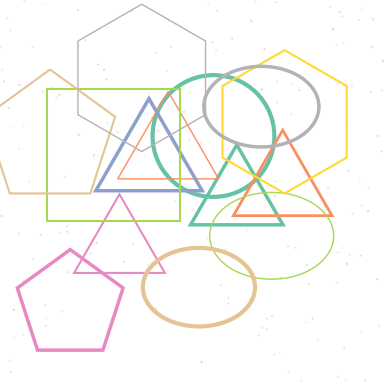[{"shape": "triangle", "thickness": 2.5, "radius": 0.69, "center": [0.615, 0.485]}, {"shape": "circle", "thickness": 3, "radius": 0.79, "center": [0.554, 0.647]}, {"shape": "triangle", "thickness": 2, "radius": 0.74, "center": [0.734, 0.514]}, {"shape": "triangle", "thickness": 1, "radius": 0.76, "center": [0.437, 0.611]}, {"shape": "triangle", "thickness": 2.5, "radius": 0.8, "center": [0.387, 0.584]}, {"shape": "pentagon", "thickness": 2.5, "radius": 0.72, "center": [0.182, 0.207]}, {"shape": "triangle", "thickness": 1.5, "radius": 0.68, "center": [0.31, 0.359]}, {"shape": "oval", "thickness": 1, "radius": 0.81, "center": [0.706, 0.388]}, {"shape": "square", "thickness": 1.5, "radius": 0.86, "center": [0.294, 0.597]}, {"shape": "hexagon", "thickness": 1.5, "radius": 0.93, "center": [0.739, 0.684]}, {"shape": "pentagon", "thickness": 1.5, "radius": 0.89, "center": [0.13, 0.642]}, {"shape": "oval", "thickness": 3, "radius": 0.73, "center": [0.517, 0.254]}, {"shape": "oval", "thickness": 2.5, "radius": 0.75, "center": [0.679, 0.723]}, {"shape": "hexagon", "thickness": 1, "radius": 0.96, "center": [0.368, 0.798]}]